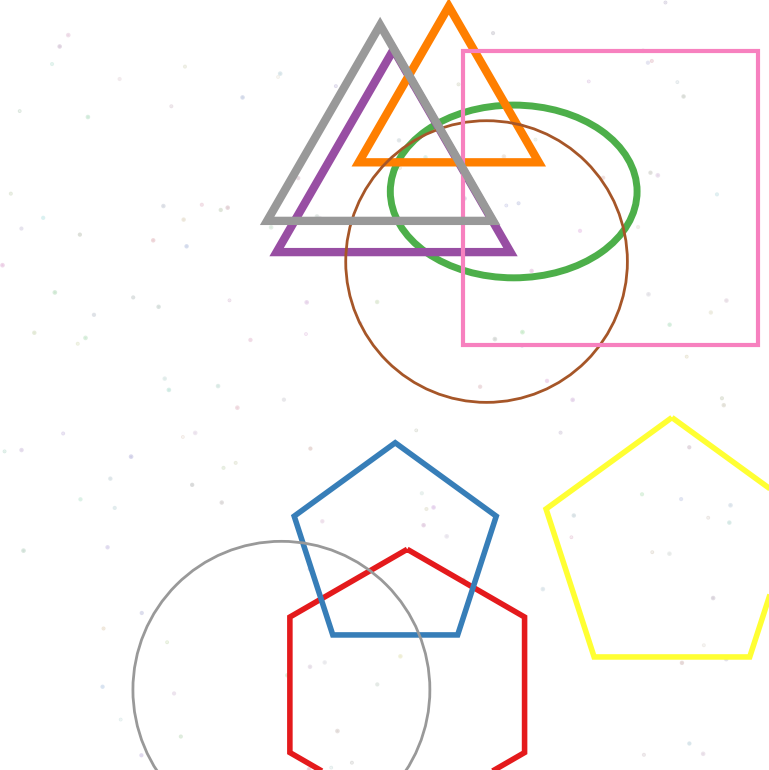[{"shape": "hexagon", "thickness": 2, "radius": 0.88, "center": [0.529, 0.111]}, {"shape": "pentagon", "thickness": 2, "radius": 0.69, "center": [0.513, 0.287]}, {"shape": "oval", "thickness": 2.5, "radius": 0.8, "center": [0.667, 0.751]}, {"shape": "triangle", "thickness": 3, "radius": 0.88, "center": [0.511, 0.76]}, {"shape": "triangle", "thickness": 3, "radius": 0.67, "center": [0.583, 0.857]}, {"shape": "pentagon", "thickness": 2, "radius": 0.86, "center": [0.873, 0.286]}, {"shape": "circle", "thickness": 1, "radius": 0.91, "center": [0.632, 0.66]}, {"shape": "square", "thickness": 1.5, "radius": 0.96, "center": [0.793, 0.743]}, {"shape": "triangle", "thickness": 3, "radius": 0.85, "center": [0.494, 0.798]}, {"shape": "circle", "thickness": 1, "radius": 0.96, "center": [0.365, 0.104]}]